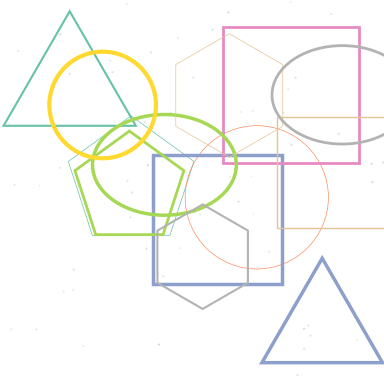[{"shape": "pentagon", "thickness": 0.5, "radius": 0.86, "center": [0.341, 0.528]}, {"shape": "triangle", "thickness": 1.5, "radius": 0.99, "center": [0.181, 0.772]}, {"shape": "circle", "thickness": 0.5, "radius": 0.93, "center": [0.667, 0.488]}, {"shape": "square", "thickness": 2.5, "radius": 0.84, "center": [0.564, 0.431]}, {"shape": "triangle", "thickness": 2.5, "radius": 0.9, "center": [0.837, 0.148]}, {"shape": "square", "thickness": 2, "radius": 0.88, "center": [0.756, 0.753]}, {"shape": "oval", "thickness": 2.5, "radius": 0.93, "center": [0.427, 0.572]}, {"shape": "pentagon", "thickness": 2, "radius": 0.74, "center": [0.336, 0.511]}, {"shape": "circle", "thickness": 3, "radius": 0.69, "center": [0.267, 0.727]}, {"shape": "square", "thickness": 1, "radius": 0.72, "center": [0.864, 0.553]}, {"shape": "hexagon", "thickness": 0.5, "radius": 0.8, "center": [0.596, 0.752]}, {"shape": "oval", "thickness": 2, "radius": 0.91, "center": [0.889, 0.754]}, {"shape": "hexagon", "thickness": 1.5, "radius": 0.68, "center": [0.526, 0.333]}]